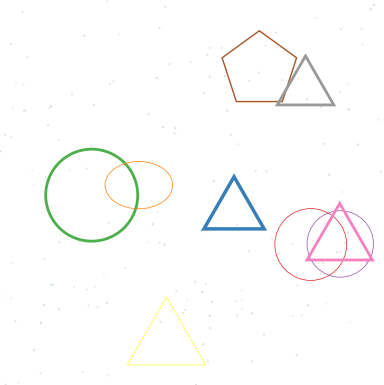[{"shape": "circle", "thickness": 0.5, "radius": 0.47, "center": [0.807, 0.365]}, {"shape": "triangle", "thickness": 2.5, "radius": 0.45, "center": [0.608, 0.451]}, {"shape": "circle", "thickness": 2, "radius": 0.6, "center": [0.238, 0.493]}, {"shape": "circle", "thickness": 0.5, "radius": 0.43, "center": [0.884, 0.366]}, {"shape": "oval", "thickness": 0.5, "radius": 0.44, "center": [0.361, 0.519]}, {"shape": "triangle", "thickness": 0.5, "radius": 0.59, "center": [0.433, 0.111]}, {"shape": "pentagon", "thickness": 1, "radius": 0.51, "center": [0.674, 0.818]}, {"shape": "triangle", "thickness": 2, "radius": 0.49, "center": [0.882, 0.374]}, {"shape": "triangle", "thickness": 2, "radius": 0.42, "center": [0.794, 0.77]}]